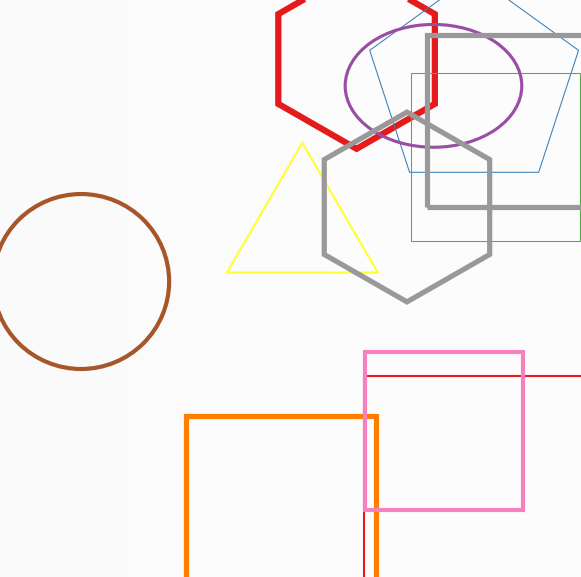[{"shape": "square", "thickness": 1, "radius": 0.98, "center": [0.822, 0.151]}, {"shape": "hexagon", "thickness": 3, "radius": 0.78, "center": [0.613, 0.897]}, {"shape": "pentagon", "thickness": 0.5, "radius": 0.94, "center": [0.816, 0.854]}, {"shape": "square", "thickness": 0.5, "radius": 0.73, "center": [0.853, 0.727]}, {"shape": "oval", "thickness": 1.5, "radius": 0.76, "center": [0.746, 0.85]}, {"shape": "square", "thickness": 2.5, "radius": 0.82, "center": [0.483, 0.115]}, {"shape": "triangle", "thickness": 1, "radius": 0.75, "center": [0.52, 0.602]}, {"shape": "circle", "thickness": 2, "radius": 0.76, "center": [0.14, 0.512]}, {"shape": "square", "thickness": 2, "radius": 0.68, "center": [0.764, 0.253]}, {"shape": "square", "thickness": 2.5, "radius": 0.74, "center": [0.884, 0.79]}, {"shape": "hexagon", "thickness": 2.5, "radius": 0.82, "center": [0.7, 0.641]}]